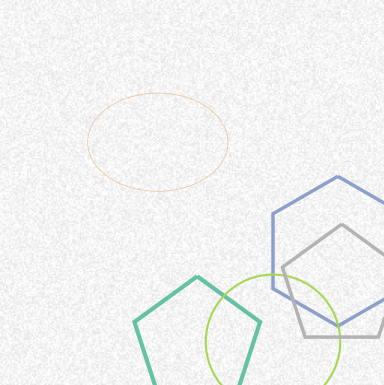[{"shape": "pentagon", "thickness": 3, "radius": 0.86, "center": [0.512, 0.111]}, {"shape": "hexagon", "thickness": 2.5, "radius": 0.97, "center": [0.878, 0.348]}, {"shape": "circle", "thickness": 1.5, "radius": 0.87, "center": [0.709, 0.112]}, {"shape": "oval", "thickness": 0.5, "radius": 0.91, "center": [0.41, 0.631]}, {"shape": "pentagon", "thickness": 2.5, "radius": 0.81, "center": [0.888, 0.256]}]